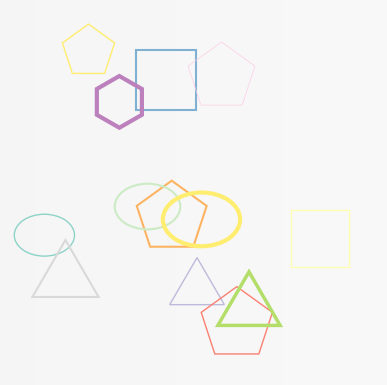[{"shape": "oval", "thickness": 1, "radius": 0.39, "center": [0.115, 0.389]}, {"shape": "square", "thickness": 1, "radius": 0.38, "center": [0.825, 0.38]}, {"shape": "triangle", "thickness": 1, "radius": 0.41, "center": [0.508, 0.249]}, {"shape": "pentagon", "thickness": 1, "radius": 0.48, "center": [0.611, 0.159]}, {"shape": "square", "thickness": 1.5, "radius": 0.39, "center": [0.429, 0.792]}, {"shape": "pentagon", "thickness": 1.5, "radius": 0.47, "center": [0.443, 0.436]}, {"shape": "triangle", "thickness": 2.5, "radius": 0.46, "center": [0.643, 0.201]}, {"shape": "pentagon", "thickness": 0.5, "radius": 0.45, "center": [0.572, 0.8]}, {"shape": "triangle", "thickness": 1.5, "radius": 0.49, "center": [0.169, 0.278]}, {"shape": "hexagon", "thickness": 3, "radius": 0.34, "center": [0.308, 0.735]}, {"shape": "oval", "thickness": 1.5, "radius": 0.42, "center": [0.381, 0.464]}, {"shape": "oval", "thickness": 3, "radius": 0.5, "center": [0.52, 0.43]}, {"shape": "pentagon", "thickness": 1, "radius": 0.35, "center": [0.228, 0.867]}]